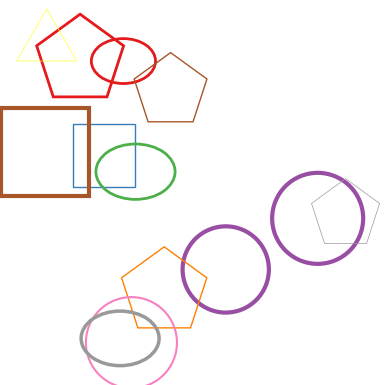[{"shape": "pentagon", "thickness": 2, "radius": 0.59, "center": [0.208, 0.844]}, {"shape": "oval", "thickness": 2, "radius": 0.42, "center": [0.321, 0.841]}, {"shape": "square", "thickness": 1, "radius": 0.4, "center": [0.27, 0.596]}, {"shape": "oval", "thickness": 2, "radius": 0.51, "center": [0.352, 0.554]}, {"shape": "circle", "thickness": 3, "radius": 0.59, "center": [0.825, 0.433]}, {"shape": "circle", "thickness": 3, "radius": 0.56, "center": [0.586, 0.3]}, {"shape": "pentagon", "thickness": 1, "radius": 0.58, "center": [0.427, 0.243]}, {"shape": "triangle", "thickness": 0.5, "radius": 0.45, "center": [0.121, 0.887]}, {"shape": "square", "thickness": 3, "radius": 0.57, "center": [0.117, 0.604]}, {"shape": "pentagon", "thickness": 1, "radius": 0.5, "center": [0.443, 0.764]}, {"shape": "circle", "thickness": 1.5, "radius": 0.59, "center": [0.341, 0.11]}, {"shape": "oval", "thickness": 2.5, "radius": 0.51, "center": [0.312, 0.121]}, {"shape": "pentagon", "thickness": 0.5, "radius": 0.46, "center": [0.898, 0.443]}]